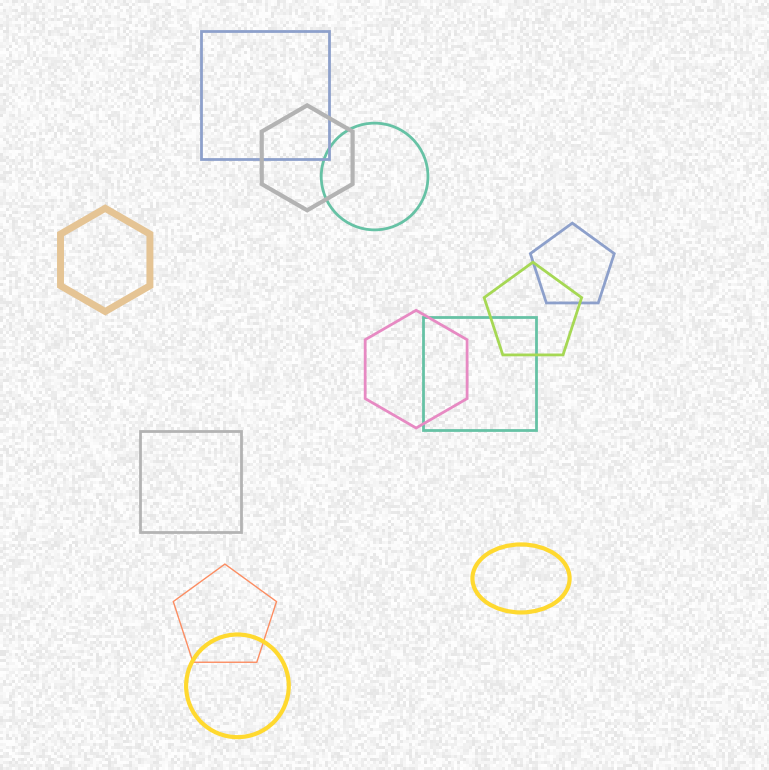[{"shape": "square", "thickness": 1, "radius": 0.36, "center": [0.623, 0.515]}, {"shape": "circle", "thickness": 1, "radius": 0.35, "center": [0.486, 0.771]}, {"shape": "pentagon", "thickness": 0.5, "radius": 0.35, "center": [0.292, 0.197]}, {"shape": "square", "thickness": 1, "radius": 0.41, "center": [0.344, 0.877]}, {"shape": "pentagon", "thickness": 1, "radius": 0.29, "center": [0.743, 0.653]}, {"shape": "hexagon", "thickness": 1, "radius": 0.38, "center": [0.54, 0.521]}, {"shape": "pentagon", "thickness": 1, "radius": 0.33, "center": [0.692, 0.593]}, {"shape": "circle", "thickness": 1.5, "radius": 0.33, "center": [0.308, 0.109]}, {"shape": "oval", "thickness": 1.5, "radius": 0.32, "center": [0.677, 0.249]}, {"shape": "hexagon", "thickness": 2.5, "radius": 0.34, "center": [0.137, 0.662]}, {"shape": "hexagon", "thickness": 1.5, "radius": 0.34, "center": [0.399, 0.795]}, {"shape": "square", "thickness": 1, "radius": 0.33, "center": [0.248, 0.374]}]